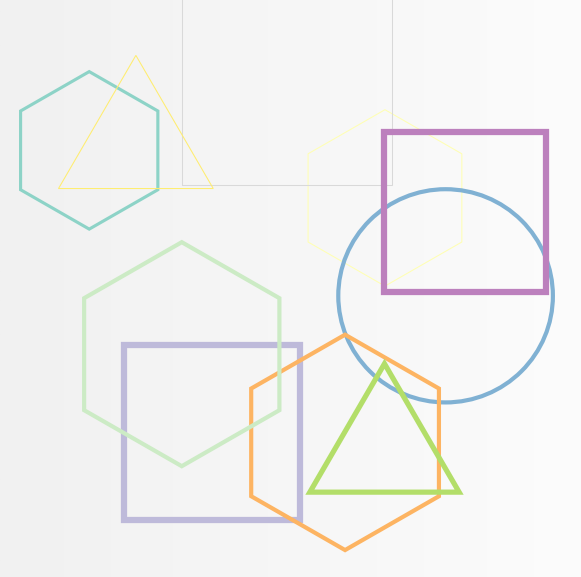[{"shape": "hexagon", "thickness": 1.5, "radius": 0.68, "center": [0.153, 0.739]}, {"shape": "hexagon", "thickness": 0.5, "radius": 0.76, "center": [0.662, 0.656]}, {"shape": "square", "thickness": 3, "radius": 0.76, "center": [0.364, 0.25]}, {"shape": "circle", "thickness": 2, "radius": 0.92, "center": [0.767, 0.487]}, {"shape": "hexagon", "thickness": 2, "radius": 0.93, "center": [0.594, 0.233]}, {"shape": "triangle", "thickness": 2.5, "radius": 0.74, "center": [0.661, 0.221]}, {"shape": "square", "thickness": 0.5, "radius": 0.91, "center": [0.493, 0.861]}, {"shape": "square", "thickness": 3, "radius": 0.7, "center": [0.799, 0.632]}, {"shape": "hexagon", "thickness": 2, "radius": 0.97, "center": [0.313, 0.386]}, {"shape": "triangle", "thickness": 0.5, "radius": 0.77, "center": [0.234, 0.75]}]